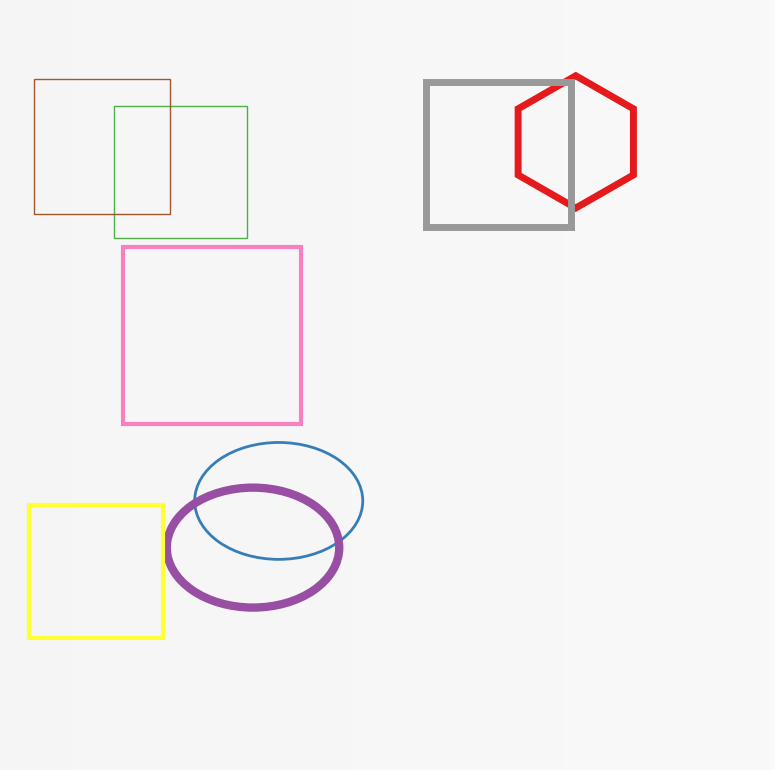[{"shape": "hexagon", "thickness": 2.5, "radius": 0.43, "center": [0.743, 0.816]}, {"shape": "oval", "thickness": 1, "radius": 0.54, "center": [0.36, 0.349]}, {"shape": "square", "thickness": 0.5, "radius": 0.43, "center": [0.233, 0.776]}, {"shape": "oval", "thickness": 3, "radius": 0.56, "center": [0.326, 0.289]}, {"shape": "square", "thickness": 1.5, "radius": 0.43, "center": [0.124, 0.258]}, {"shape": "square", "thickness": 0.5, "radius": 0.44, "center": [0.132, 0.81]}, {"shape": "square", "thickness": 1.5, "radius": 0.57, "center": [0.273, 0.564]}, {"shape": "square", "thickness": 2.5, "radius": 0.47, "center": [0.643, 0.799]}]